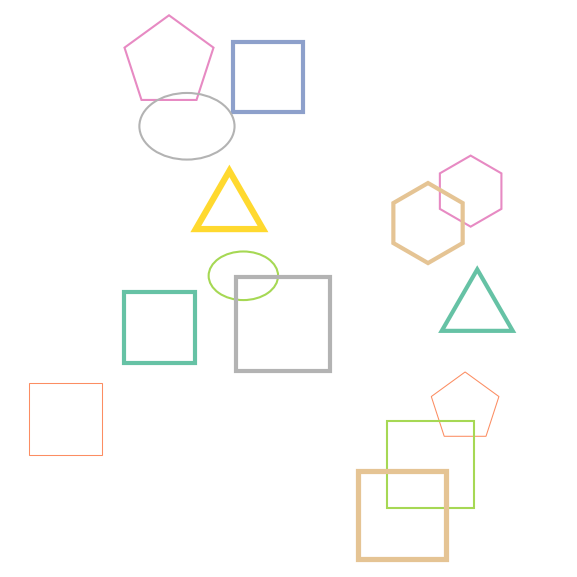[{"shape": "square", "thickness": 2, "radius": 0.31, "center": [0.277, 0.432]}, {"shape": "triangle", "thickness": 2, "radius": 0.35, "center": [0.826, 0.462]}, {"shape": "square", "thickness": 0.5, "radius": 0.31, "center": [0.113, 0.274]}, {"shape": "pentagon", "thickness": 0.5, "radius": 0.31, "center": [0.805, 0.293]}, {"shape": "square", "thickness": 2, "radius": 0.3, "center": [0.465, 0.865]}, {"shape": "hexagon", "thickness": 1, "radius": 0.31, "center": [0.815, 0.668]}, {"shape": "pentagon", "thickness": 1, "radius": 0.41, "center": [0.293, 0.892]}, {"shape": "square", "thickness": 1, "radius": 0.38, "center": [0.745, 0.194]}, {"shape": "oval", "thickness": 1, "radius": 0.3, "center": [0.421, 0.522]}, {"shape": "triangle", "thickness": 3, "radius": 0.34, "center": [0.397, 0.636]}, {"shape": "hexagon", "thickness": 2, "radius": 0.35, "center": [0.741, 0.613]}, {"shape": "square", "thickness": 2.5, "radius": 0.38, "center": [0.696, 0.107]}, {"shape": "square", "thickness": 2, "radius": 0.41, "center": [0.489, 0.439]}, {"shape": "oval", "thickness": 1, "radius": 0.41, "center": [0.324, 0.78]}]